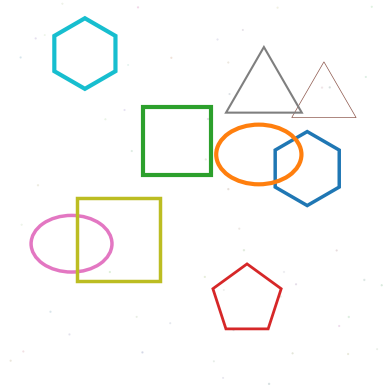[{"shape": "hexagon", "thickness": 2.5, "radius": 0.48, "center": [0.798, 0.562]}, {"shape": "oval", "thickness": 3, "radius": 0.55, "center": [0.672, 0.599]}, {"shape": "square", "thickness": 3, "radius": 0.44, "center": [0.459, 0.634]}, {"shape": "pentagon", "thickness": 2, "radius": 0.47, "center": [0.642, 0.221]}, {"shape": "triangle", "thickness": 0.5, "radius": 0.48, "center": [0.841, 0.743]}, {"shape": "oval", "thickness": 2.5, "radius": 0.53, "center": [0.186, 0.367]}, {"shape": "triangle", "thickness": 1.5, "radius": 0.57, "center": [0.685, 0.764]}, {"shape": "square", "thickness": 2.5, "radius": 0.54, "center": [0.309, 0.378]}, {"shape": "hexagon", "thickness": 3, "radius": 0.46, "center": [0.221, 0.861]}]